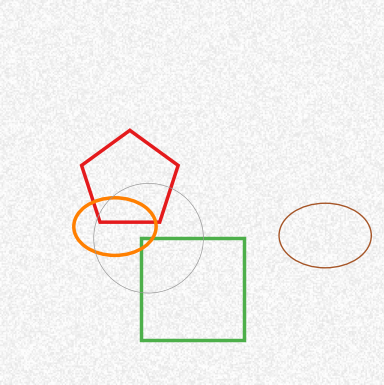[{"shape": "pentagon", "thickness": 2.5, "radius": 0.66, "center": [0.337, 0.53]}, {"shape": "square", "thickness": 2.5, "radius": 0.67, "center": [0.501, 0.249]}, {"shape": "oval", "thickness": 2.5, "radius": 0.53, "center": [0.299, 0.411]}, {"shape": "oval", "thickness": 1, "radius": 0.6, "center": [0.845, 0.388]}, {"shape": "circle", "thickness": 0.5, "radius": 0.71, "center": [0.386, 0.381]}]